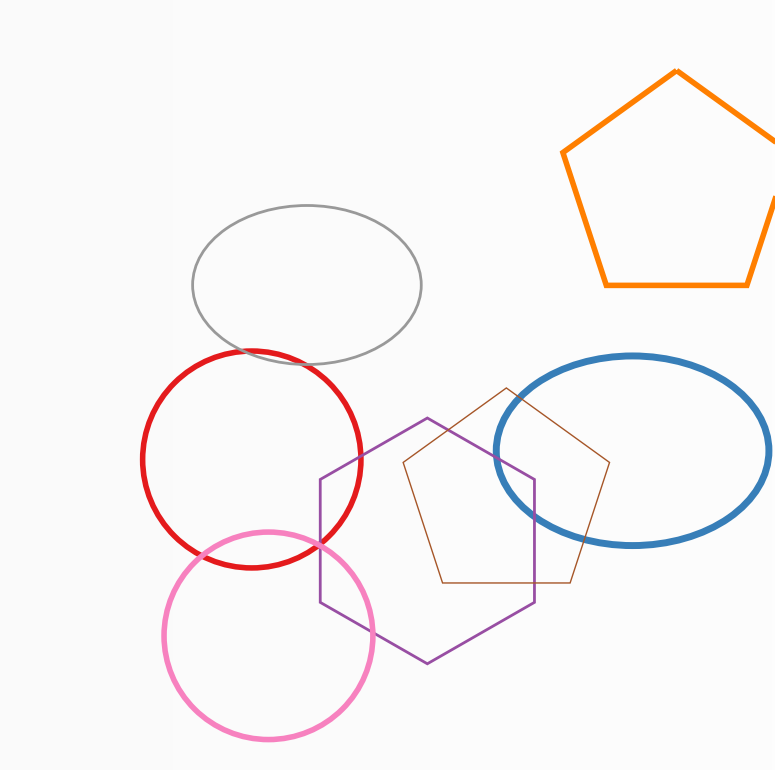[{"shape": "circle", "thickness": 2, "radius": 0.7, "center": [0.325, 0.403]}, {"shape": "oval", "thickness": 2.5, "radius": 0.88, "center": [0.816, 0.415]}, {"shape": "hexagon", "thickness": 1, "radius": 0.8, "center": [0.551, 0.298]}, {"shape": "pentagon", "thickness": 2, "radius": 0.77, "center": [0.873, 0.754]}, {"shape": "pentagon", "thickness": 0.5, "radius": 0.7, "center": [0.653, 0.356]}, {"shape": "circle", "thickness": 2, "radius": 0.67, "center": [0.346, 0.174]}, {"shape": "oval", "thickness": 1, "radius": 0.74, "center": [0.396, 0.63]}]